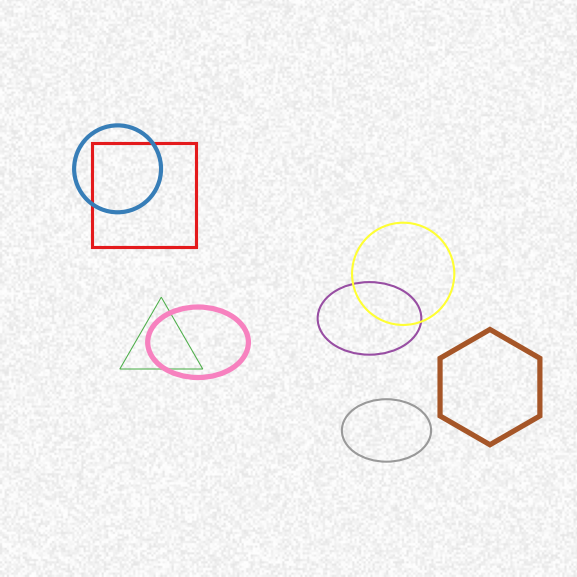[{"shape": "square", "thickness": 1.5, "radius": 0.45, "center": [0.25, 0.662]}, {"shape": "circle", "thickness": 2, "radius": 0.38, "center": [0.204, 0.707]}, {"shape": "triangle", "thickness": 0.5, "radius": 0.41, "center": [0.279, 0.402]}, {"shape": "oval", "thickness": 1, "radius": 0.45, "center": [0.64, 0.448]}, {"shape": "circle", "thickness": 1, "radius": 0.44, "center": [0.698, 0.525]}, {"shape": "hexagon", "thickness": 2.5, "radius": 0.5, "center": [0.848, 0.329]}, {"shape": "oval", "thickness": 2.5, "radius": 0.44, "center": [0.343, 0.406]}, {"shape": "oval", "thickness": 1, "radius": 0.39, "center": [0.669, 0.254]}]